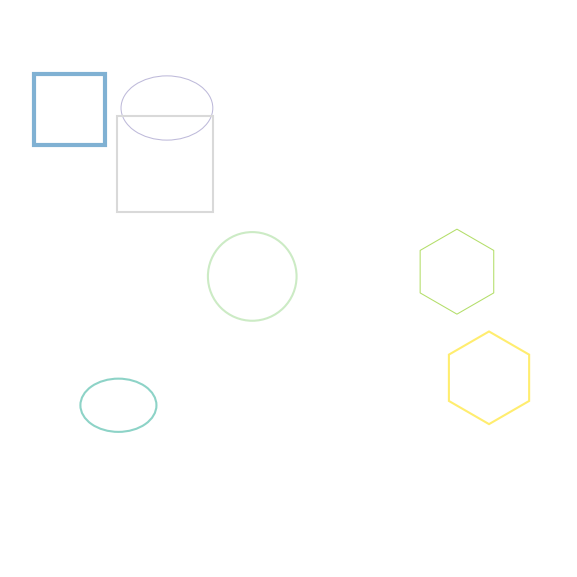[{"shape": "oval", "thickness": 1, "radius": 0.33, "center": [0.205, 0.297]}, {"shape": "oval", "thickness": 0.5, "radius": 0.4, "center": [0.289, 0.812]}, {"shape": "square", "thickness": 2, "radius": 0.31, "center": [0.12, 0.809]}, {"shape": "hexagon", "thickness": 0.5, "radius": 0.37, "center": [0.791, 0.529]}, {"shape": "square", "thickness": 1, "radius": 0.42, "center": [0.285, 0.715]}, {"shape": "circle", "thickness": 1, "radius": 0.38, "center": [0.437, 0.52]}, {"shape": "hexagon", "thickness": 1, "radius": 0.4, "center": [0.847, 0.345]}]